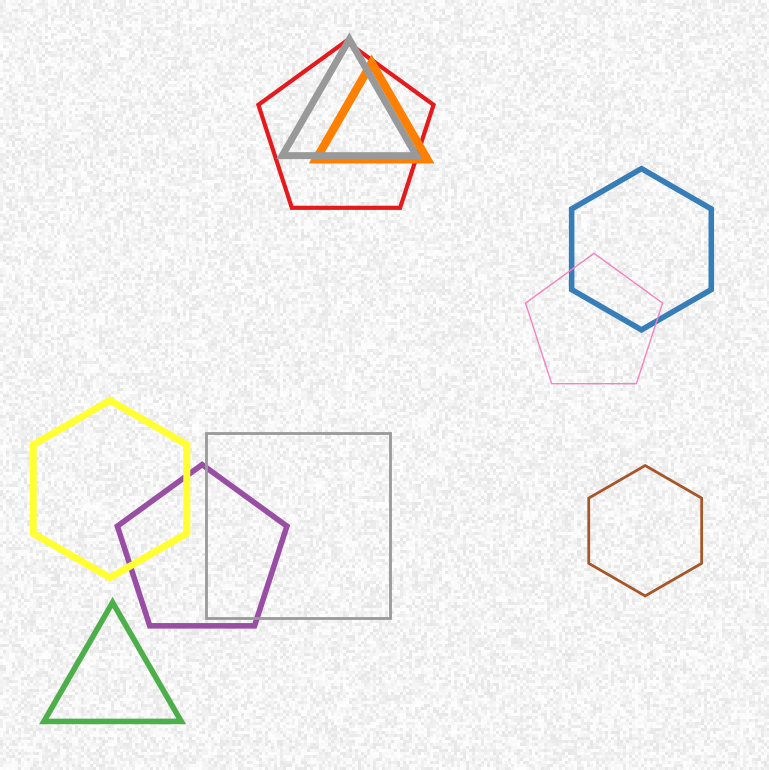[{"shape": "pentagon", "thickness": 1.5, "radius": 0.6, "center": [0.449, 0.827]}, {"shape": "hexagon", "thickness": 2, "radius": 0.52, "center": [0.833, 0.676]}, {"shape": "triangle", "thickness": 2, "radius": 0.51, "center": [0.146, 0.115]}, {"shape": "pentagon", "thickness": 2, "radius": 0.58, "center": [0.263, 0.281]}, {"shape": "triangle", "thickness": 3, "radius": 0.42, "center": [0.483, 0.835]}, {"shape": "hexagon", "thickness": 2.5, "radius": 0.58, "center": [0.143, 0.365]}, {"shape": "hexagon", "thickness": 1, "radius": 0.42, "center": [0.838, 0.311]}, {"shape": "pentagon", "thickness": 0.5, "radius": 0.47, "center": [0.771, 0.577]}, {"shape": "square", "thickness": 1, "radius": 0.6, "center": [0.387, 0.317]}, {"shape": "triangle", "thickness": 2.5, "radius": 0.5, "center": [0.454, 0.848]}]